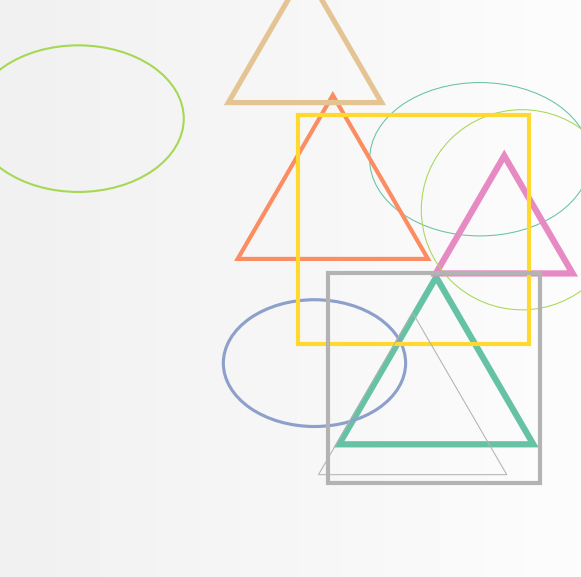[{"shape": "triangle", "thickness": 3, "radius": 0.96, "center": [0.75, 0.326]}, {"shape": "oval", "thickness": 0.5, "radius": 0.95, "center": [0.826, 0.723]}, {"shape": "triangle", "thickness": 2, "radius": 0.95, "center": [0.573, 0.645]}, {"shape": "oval", "thickness": 1.5, "radius": 0.78, "center": [0.541, 0.37]}, {"shape": "triangle", "thickness": 3, "radius": 0.68, "center": [0.868, 0.594]}, {"shape": "oval", "thickness": 1, "radius": 0.91, "center": [0.135, 0.794]}, {"shape": "circle", "thickness": 0.5, "radius": 0.87, "center": [0.898, 0.636]}, {"shape": "square", "thickness": 2, "radius": 0.99, "center": [0.711, 0.602]}, {"shape": "triangle", "thickness": 2.5, "radius": 0.76, "center": [0.525, 0.898]}, {"shape": "square", "thickness": 2, "radius": 0.91, "center": [0.747, 0.345]}, {"shape": "triangle", "thickness": 0.5, "radius": 0.94, "center": [0.71, 0.271]}]